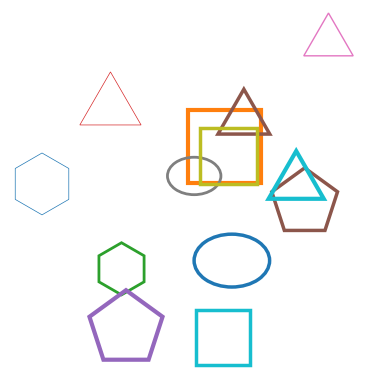[{"shape": "oval", "thickness": 2.5, "radius": 0.49, "center": [0.602, 0.323]}, {"shape": "hexagon", "thickness": 0.5, "radius": 0.4, "center": [0.109, 0.522]}, {"shape": "square", "thickness": 3, "radius": 0.48, "center": [0.583, 0.62]}, {"shape": "hexagon", "thickness": 2, "radius": 0.34, "center": [0.316, 0.302]}, {"shape": "triangle", "thickness": 0.5, "radius": 0.46, "center": [0.287, 0.721]}, {"shape": "pentagon", "thickness": 3, "radius": 0.5, "center": [0.327, 0.146]}, {"shape": "triangle", "thickness": 2.5, "radius": 0.39, "center": [0.633, 0.691]}, {"shape": "pentagon", "thickness": 2.5, "radius": 0.45, "center": [0.791, 0.474]}, {"shape": "triangle", "thickness": 1, "radius": 0.37, "center": [0.853, 0.892]}, {"shape": "oval", "thickness": 2, "radius": 0.35, "center": [0.504, 0.543]}, {"shape": "square", "thickness": 2.5, "radius": 0.37, "center": [0.593, 0.595]}, {"shape": "square", "thickness": 2.5, "radius": 0.35, "center": [0.579, 0.123]}, {"shape": "triangle", "thickness": 3, "radius": 0.41, "center": [0.769, 0.525]}]